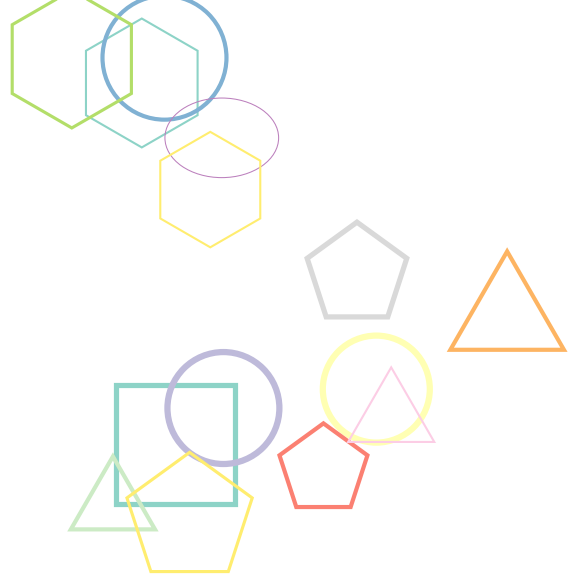[{"shape": "square", "thickness": 2.5, "radius": 0.52, "center": [0.304, 0.23]}, {"shape": "hexagon", "thickness": 1, "radius": 0.56, "center": [0.246, 0.855]}, {"shape": "circle", "thickness": 3, "radius": 0.46, "center": [0.652, 0.325]}, {"shape": "circle", "thickness": 3, "radius": 0.48, "center": [0.387, 0.293]}, {"shape": "pentagon", "thickness": 2, "radius": 0.4, "center": [0.56, 0.186]}, {"shape": "circle", "thickness": 2, "radius": 0.54, "center": [0.285, 0.899]}, {"shape": "triangle", "thickness": 2, "radius": 0.57, "center": [0.878, 0.45]}, {"shape": "hexagon", "thickness": 1.5, "radius": 0.6, "center": [0.124, 0.897]}, {"shape": "triangle", "thickness": 1, "radius": 0.43, "center": [0.677, 0.277]}, {"shape": "pentagon", "thickness": 2.5, "radius": 0.45, "center": [0.618, 0.524]}, {"shape": "oval", "thickness": 0.5, "radius": 0.49, "center": [0.384, 0.76]}, {"shape": "triangle", "thickness": 2, "radius": 0.42, "center": [0.196, 0.125]}, {"shape": "pentagon", "thickness": 1.5, "radius": 0.57, "center": [0.328, 0.102]}, {"shape": "hexagon", "thickness": 1, "radius": 0.5, "center": [0.364, 0.671]}]